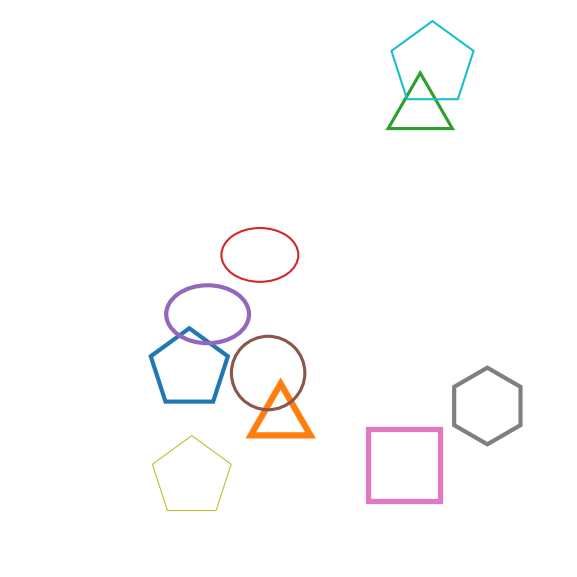[{"shape": "pentagon", "thickness": 2, "radius": 0.35, "center": [0.328, 0.36]}, {"shape": "triangle", "thickness": 3, "radius": 0.3, "center": [0.486, 0.275]}, {"shape": "triangle", "thickness": 1.5, "radius": 0.32, "center": [0.728, 0.809]}, {"shape": "oval", "thickness": 1, "radius": 0.33, "center": [0.45, 0.558]}, {"shape": "oval", "thickness": 2, "radius": 0.36, "center": [0.36, 0.455]}, {"shape": "circle", "thickness": 1.5, "radius": 0.32, "center": [0.464, 0.353]}, {"shape": "square", "thickness": 2.5, "radius": 0.31, "center": [0.7, 0.194]}, {"shape": "hexagon", "thickness": 2, "radius": 0.33, "center": [0.844, 0.296]}, {"shape": "pentagon", "thickness": 0.5, "radius": 0.36, "center": [0.332, 0.173]}, {"shape": "pentagon", "thickness": 1, "radius": 0.37, "center": [0.749, 0.888]}]